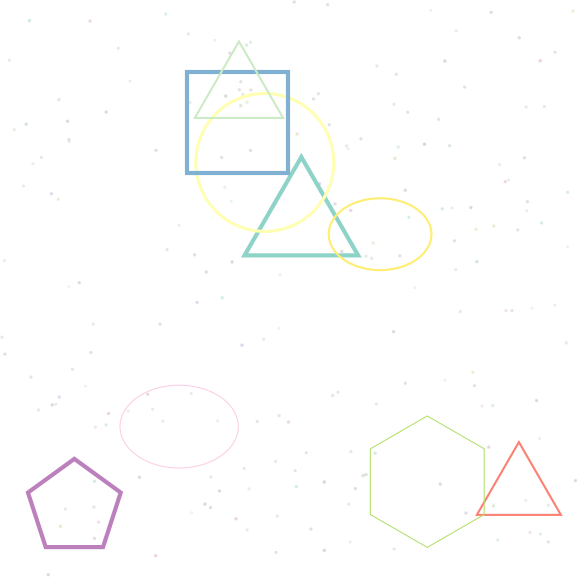[{"shape": "triangle", "thickness": 2, "radius": 0.57, "center": [0.522, 0.614]}, {"shape": "circle", "thickness": 1.5, "radius": 0.6, "center": [0.458, 0.718]}, {"shape": "triangle", "thickness": 1, "radius": 0.42, "center": [0.899, 0.15]}, {"shape": "square", "thickness": 2, "radius": 0.44, "center": [0.412, 0.788]}, {"shape": "hexagon", "thickness": 0.5, "radius": 0.57, "center": [0.74, 0.165]}, {"shape": "oval", "thickness": 0.5, "radius": 0.51, "center": [0.31, 0.26]}, {"shape": "pentagon", "thickness": 2, "radius": 0.42, "center": [0.129, 0.12]}, {"shape": "triangle", "thickness": 1, "radius": 0.44, "center": [0.414, 0.839]}, {"shape": "oval", "thickness": 1, "radius": 0.44, "center": [0.658, 0.594]}]